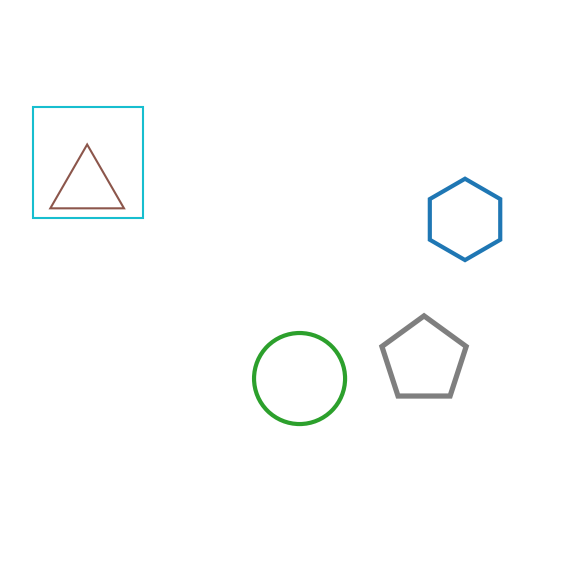[{"shape": "hexagon", "thickness": 2, "radius": 0.35, "center": [0.805, 0.619]}, {"shape": "circle", "thickness": 2, "radius": 0.39, "center": [0.519, 0.344]}, {"shape": "triangle", "thickness": 1, "radius": 0.37, "center": [0.151, 0.675]}, {"shape": "pentagon", "thickness": 2.5, "radius": 0.38, "center": [0.734, 0.375]}, {"shape": "square", "thickness": 1, "radius": 0.48, "center": [0.152, 0.718]}]